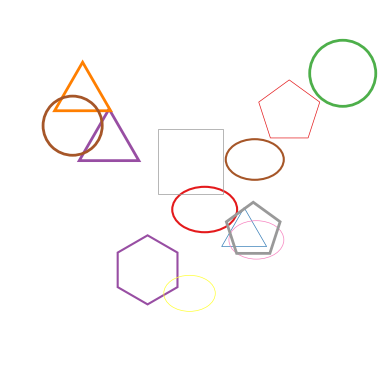[{"shape": "pentagon", "thickness": 0.5, "radius": 0.42, "center": [0.751, 0.709]}, {"shape": "oval", "thickness": 1.5, "radius": 0.42, "center": [0.532, 0.456]}, {"shape": "triangle", "thickness": 0.5, "radius": 0.34, "center": [0.634, 0.393]}, {"shape": "circle", "thickness": 2, "radius": 0.43, "center": [0.89, 0.81]}, {"shape": "triangle", "thickness": 2, "radius": 0.45, "center": [0.283, 0.627]}, {"shape": "hexagon", "thickness": 1.5, "radius": 0.45, "center": [0.383, 0.299]}, {"shape": "triangle", "thickness": 2, "radius": 0.42, "center": [0.215, 0.754]}, {"shape": "oval", "thickness": 0.5, "radius": 0.33, "center": [0.492, 0.238]}, {"shape": "oval", "thickness": 1.5, "radius": 0.38, "center": [0.662, 0.586]}, {"shape": "circle", "thickness": 2, "radius": 0.38, "center": [0.189, 0.674]}, {"shape": "oval", "thickness": 0.5, "radius": 0.36, "center": [0.666, 0.377]}, {"shape": "square", "thickness": 0.5, "radius": 0.42, "center": [0.495, 0.581]}, {"shape": "pentagon", "thickness": 2, "radius": 0.37, "center": [0.658, 0.401]}]